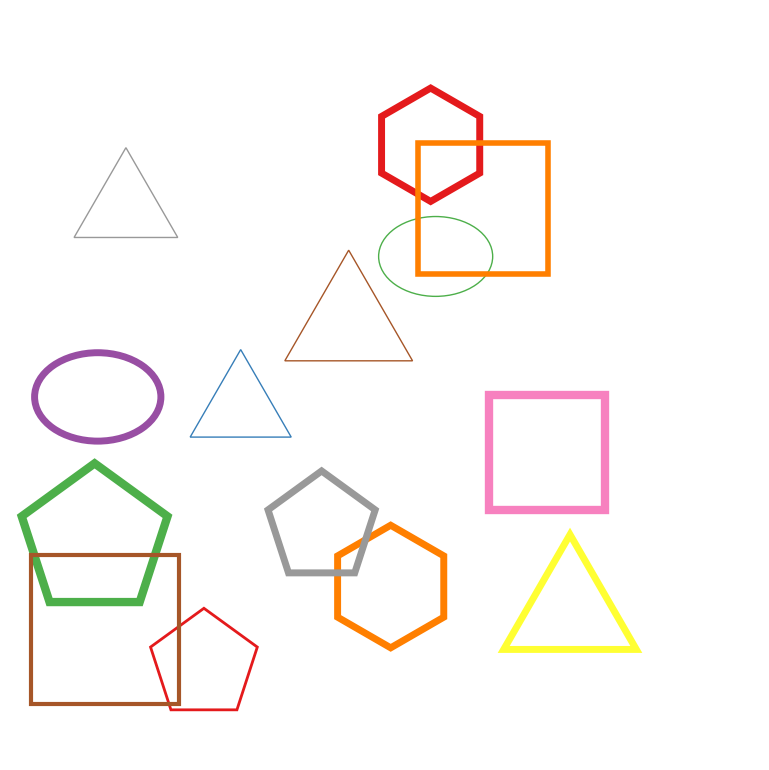[{"shape": "hexagon", "thickness": 2.5, "radius": 0.37, "center": [0.559, 0.812]}, {"shape": "pentagon", "thickness": 1, "radius": 0.36, "center": [0.265, 0.137]}, {"shape": "triangle", "thickness": 0.5, "radius": 0.38, "center": [0.313, 0.47]}, {"shape": "pentagon", "thickness": 3, "radius": 0.5, "center": [0.123, 0.299]}, {"shape": "oval", "thickness": 0.5, "radius": 0.37, "center": [0.566, 0.667]}, {"shape": "oval", "thickness": 2.5, "radius": 0.41, "center": [0.127, 0.485]}, {"shape": "square", "thickness": 2, "radius": 0.42, "center": [0.627, 0.729]}, {"shape": "hexagon", "thickness": 2.5, "radius": 0.4, "center": [0.507, 0.238]}, {"shape": "triangle", "thickness": 2.5, "radius": 0.5, "center": [0.74, 0.206]}, {"shape": "square", "thickness": 1.5, "radius": 0.48, "center": [0.136, 0.182]}, {"shape": "triangle", "thickness": 0.5, "radius": 0.48, "center": [0.453, 0.579]}, {"shape": "square", "thickness": 3, "radius": 0.37, "center": [0.71, 0.413]}, {"shape": "triangle", "thickness": 0.5, "radius": 0.39, "center": [0.164, 0.73]}, {"shape": "pentagon", "thickness": 2.5, "radius": 0.37, "center": [0.418, 0.315]}]